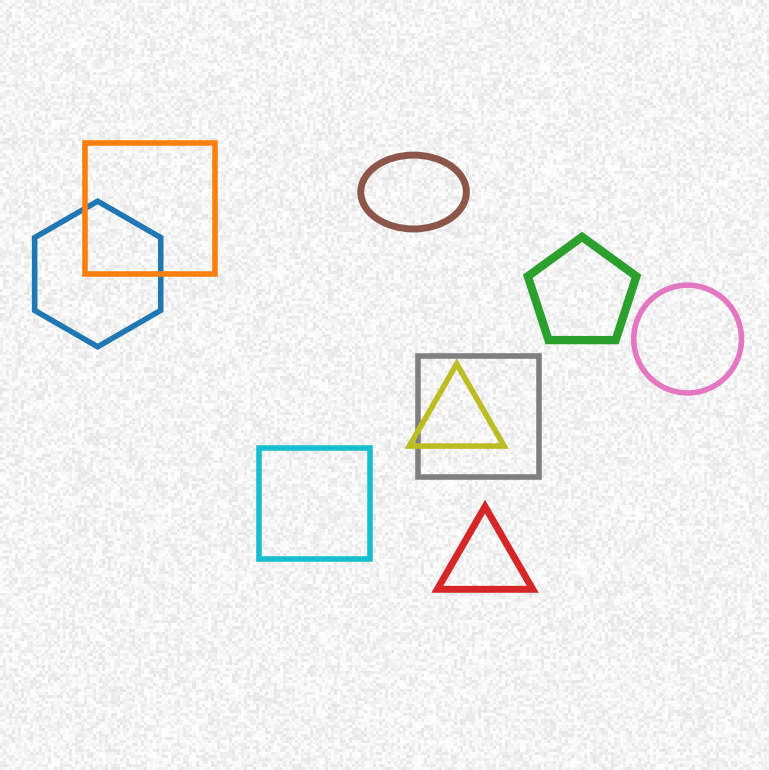[{"shape": "hexagon", "thickness": 2, "radius": 0.47, "center": [0.127, 0.644]}, {"shape": "square", "thickness": 2, "radius": 0.42, "center": [0.194, 0.729]}, {"shape": "pentagon", "thickness": 3, "radius": 0.37, "center": [0.756, 0.618]}, {"shape": "triangle", "thickness": 2.5, "radius": 0.36, "center": [0.63, 0.27]}, {"shape": "oval", "thickness": 2.5, "radius": 0.34, "center": [0.537, 0.751]}, {"shape": "circle", "thickness": 2, "radius": 0.35, "center": [0.893, 0.56]}, {"shape": "square", "thickness": 2, "radius": 0.39, "center": [0.622, 0.459]}, {"shape": "triangle", "thickness": 2, "radius": 0.36, "center": [0.593, 0.456]}, {"shape": "square", "thickness": 2, "radius": 0.36, "center": [0.408, 0.346]}]